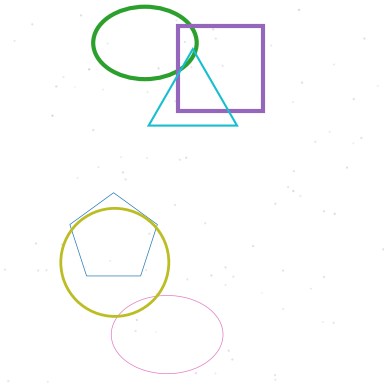[{"shape": "pentagon", "thickness": 0.5, "radius": 0.6, "center": [0.295, 0.38]}, {"shape": "oval", "thickness": 3, "radius": 0.67, "center": [0.376, 0.888]}, {"shape": "square", "thickness": 3, "radius": 0.55, "center": [0.573, 0.822]}, {"shape": "oval", "thickness": 0.5, "radius": 0.73, "center": [0.434, 0.131]}, {"shape": "circle", "thickness": 2, "radius": 0.7, "center": [0.298, 0.318]}, {"shape": "triangle", "thickness": 1.5, "radius": 0.66, "center": [0.501, 0.74]}]